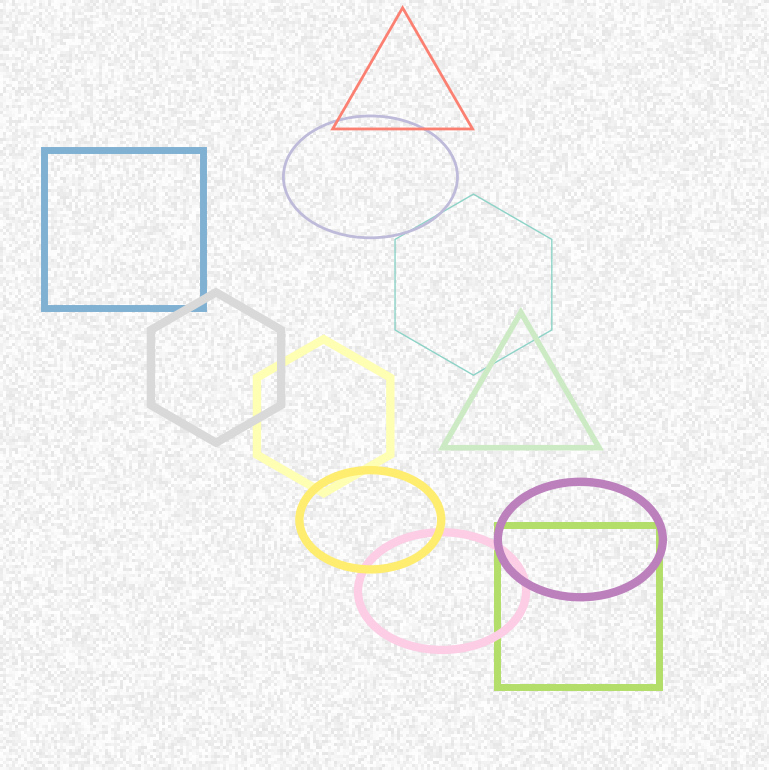[{"shape": "hexagon", "thickness": 0.5, "radius": 0.59, "center": [0.615, 0.63]}, {"shape": "hexagon", "thickness": 3, "radius": 0.5, "center": [0.42, 0.46]}, {"shape": "oval", "thickness": 1, "radius": 0.57, "center": [0.481, 0.77]}, {"shape": "triangle", "thickness": 1, "radius": 0.52, "center": [0.523, 0.885]}, {"shape": "square", "thickness": 2.5, "radius": 0.51, "center": [0.161, 0.703]}, {"shape": "square", "thickness": 2.5, "radius": 0.53, "center": [0.75, 0.213]}, {"shape": "oval", "thickness": 3, "radius": 0.55, "center": [0.574, 0.232]}, {"shape": "hexagon", "thickness": 3, "radius": 0.49, "center": [0.281, 0.523]}, {"shape": "oval", "thickness": 3, "radius": 0.54, "center": [0.754, 0.299]}, {"shape": "triangle", "thickness": 2, "radius": 0.59, "center": [0.676, 0.477]}, {"shape": "oval", "thickness": 3, "radius": 0.46, "center": [0.481, 0.325]}]